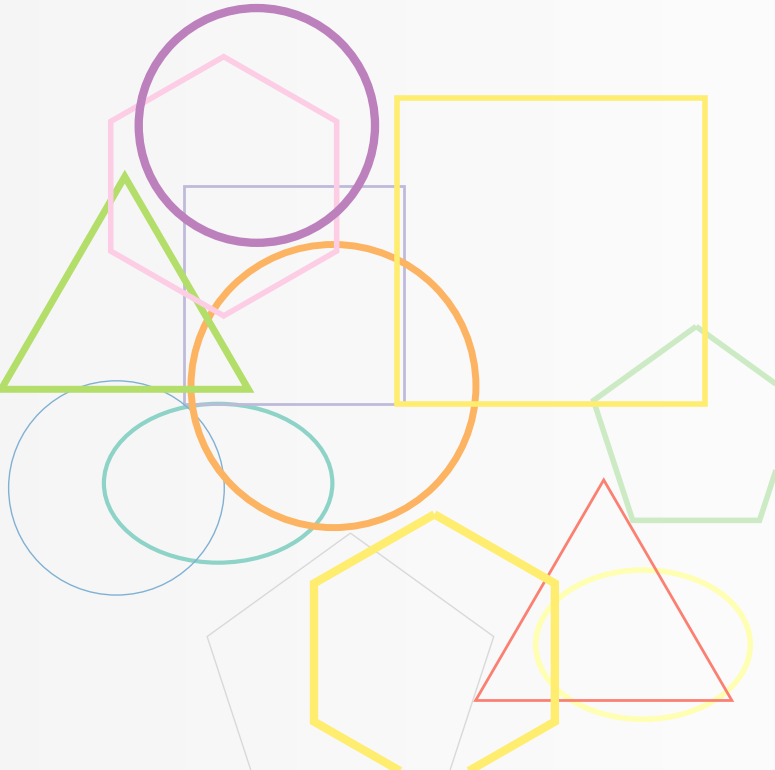[{"shape": "oval", "thickness": 1.5, "radius": 0.74, "center": [0.281, 0.372]}, {"shape": "oval", "thickness": 2, "radius": 0.69, "center": [0.83, 0.163]}, {"shape": "square", "thickness": 1, "radius": 0.71, "center": [0.38, 0.617]}, {"shape": "triangle", "thickness": 1, "radius": 0.95, "center": [0.779, 0.186]}, {"shape": "circle", "thickness": 0.5, "radius": 0.7, "center": [0.15, 0.366]}, {"shape": "circle", "thickness": 2.5, "radius": 0.92, "center": [0.43, 0.499]}, {"shape": "triangle", "thickness": 2.5, "radius": 0.92, "center": [0.161, 0.586]}, {"shape": "hexagon", "thickness": 2, "radius": 0.84, "center": [0.289, 0.758]}, {"shape": "pentagon", "thickness": 0.5, "radius": 0.97, "center": [0.452, 0.113]}, {"shape": "circle", "thickness": 3, "radius": 0.76, "center": [0.331, 0.837]}, {"shape": "pentagon", "thickness": 2, "radius": 0.7, "center": [0.898, 0.437]}, {"shape": "square", "thickness": 2, "radius": 0.99, "center": [0.712, 0.674]}, {"shape": "hexagon", "thickness": 3, "radius": 0.9, "center": [0.561, 0.153]}]